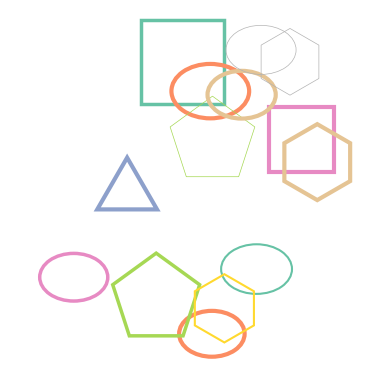[{"shape": "square", "thickness": 2.5, "radius": 0.54, "center": [0.474, 0.839]}, {"shape": "oval", "thickness": 1.5, "radius": 0.46, "center": [0.666, 0.301]}, {"shape": "oval", "thickness": 3, "radius": 0.43, "center": [0.55, 0.133]}, {"shape": "oval", "thickness": 3, "radius": 0.5, "center": [0.546, 0.763]}, {"shape": "triangle", "thickness": 3, "radius": 0.45, "center": [0.33, 0.501]}, {"shape": "oval", "thickness": 2.5, "radius": 0.44, "center": [0.192, 0.28]}, {"shape": "square", "thickness": 3, "radius": 0.42, "center": [0.783, 0.637]}, {"shape": "pentagon", "thickness": 0.5, "radius": 0.58, "center": [0.552, 0.635]}, {"shape": "pentagon", "thickness": 2.5, "radius": 0.59, "center": [0.406, 0.224]}, {"shape": "hexagon", "thickness": 1.5, "radius": 0.44, "center": [0.583, 0.199]}, {"shape": "hexagon", "thickness": 3, "radius": 0.49, "center": [0.824, 0.579]}, {"shape": "oval", "thickness": 3, "radius": 0.44, "center": [0.628, 0.754]}, {"shape": "hexagon", "thickness": 0.5, "radius": 0.43, "center": [0.753, 0.839]}, {"shape": "oval", "thickness": 0.5, "radius": 0.46, "center": [0.678, 0.87]}]